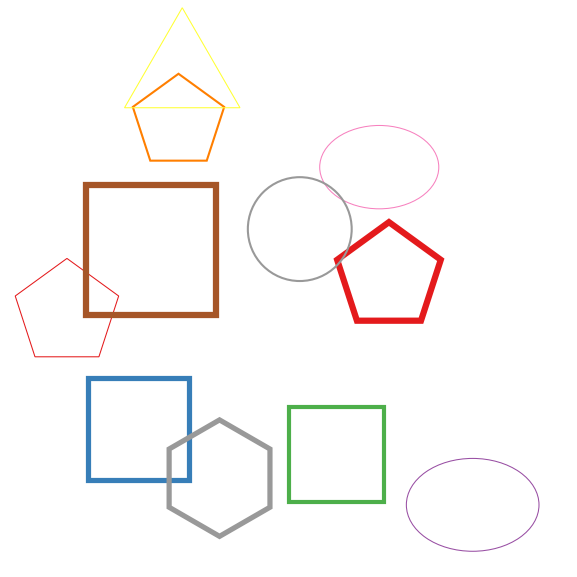[{"shape": "pentagon", "thickness": 3, "radius": 0.47, "center": [0.674, 0.52]}, {"shape": "pentagon", "thickness": 0.5, "radius": 0.47, "center": [0.116, 0.457]}, {"shape": "square", "thickness": 2.5, "radius": 0.44, "center": [0.24, 0.256]}, {"shape": "square", "thickness": 2, "radius": 0.41, "center": [0.582, 0.212]}, {"shape": "oval", "thickness": 0.5, "radius": 0.57, "center": [0.818, 0.125]}, {"shape": "pentagon", "thickness": 1, "radius": 0.42, "center": [0.309, 0.788]}, {"shape": "triangle", "thickness": 0.5, "radius": 0.58, "center": [0.316, 0.87]}, {"shape": "square", "thickness": 3, "radius": 0.56, "center": [0.262, 0.565]}, {"shape": "oval", "thickness": 0.5, "radius": 0.52, "center": [0.657, 0.71]}, {"shape": "circle", "thickness": 1, "radius": 0.45, "center": [0.519, 0.602]}, {"shape": "hexagon", "thickness": 2.5, "radius": 0.5, "center": [0.38, 0.171]}]